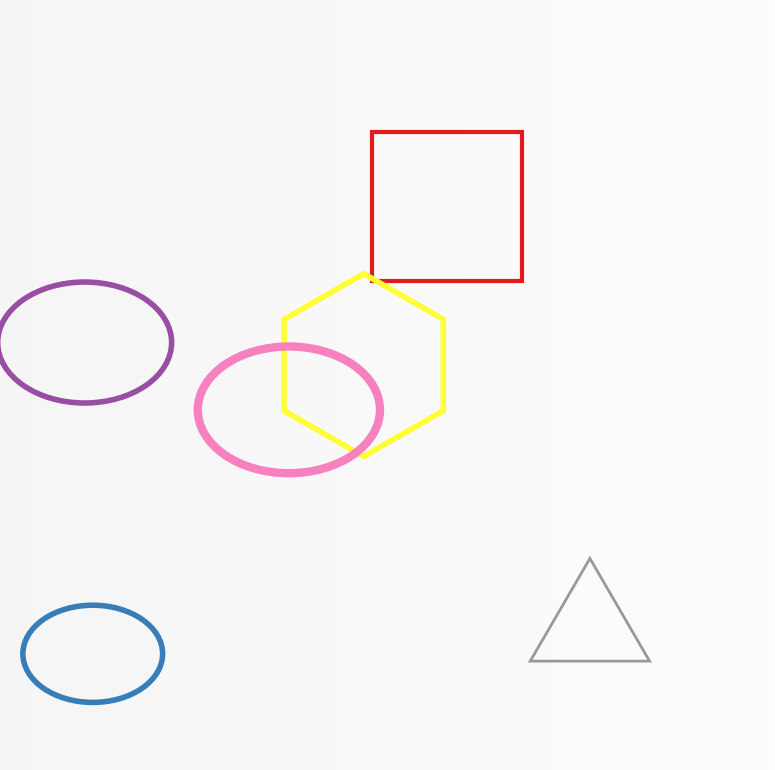[{"shape": "square", "thickness": 1.5, "radius": 0.49, "center": [0.577, 0.732]}, {"shape": "oval", "thickness": 2, "radius": 0.45, "center": [0.12, 0.151]}, {"shape": "oval", "thickness": 2, "radius": 0.56, "center": [0.109, 0.555]}, {"shape": "hexagon", "thickness": 2, "radius": 0.59, "center": [0.469, 0.526]}, {"shape": "oval", "thickness": 3, "radius": 0.59, "center": [0.373, 0.468]}, {"shape": "triangle", "thickness": 1, "radius": 0.44, "center": [0.761, 0.186]}]